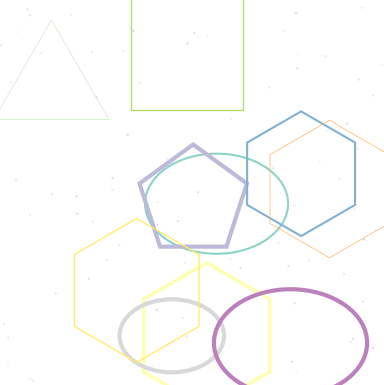[{"shape": "oval", "thickness": 1.5, "radius": 0.93, "center": [0.563, 0.471]}, {"shape": "hexagon", "thickness": 2.5, "radius": 0.94, "center": [0.537, 0.129]}, {"shape": "pentagon", "thickness": 3, "radius": 0.73, "center": [0.502, 0.478]}, {"shape": "hexagon", "thickness": 1.5, "radius": 0.81, "center": [0.782, 0.549]}, {"shape": "hexagon", "thickness": 0.5, "radius": 0.89, "center": [0.856, 0.509]}, {"shape": "square", "thickness": 1, "radius": 0.73, "center": [0.486, 0.861]}, {"shape": "oval", "thickness": 3, "radius": 0.68, "center": [0.446, 0.128]}, {"shape": "oval", "thickness": 3, "radius": 0.99, "center": [0.755, 0.109]}, {"shape": "triangle", "thickness": 0.5, "radius": 0.86, "center": [0.134, 0.776]}, {"shape": "hexagon", "thickness": 1, "radius": 0.93, "center": [0.355, 0.246]}]